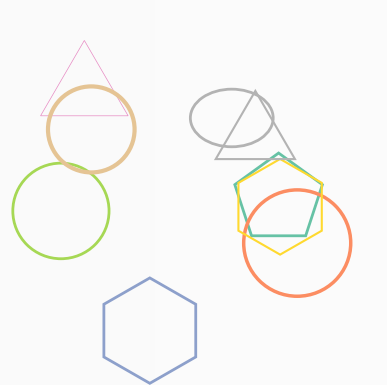[{"shape": "pentagon", "thickness": 2, "radius": 0.59, "center": [0.719, 0.484]}, {"shape": "circle", "thickness": 2.5, "radius": 0.69, "center": [0.767, 0.369]}, {"shape": "hexagon", "thickness": 2, "radius": 0.68, "center": [0.387, 0.141]}, {"shape": "triangle", "thickness": 0.5, "radius": 0.65, "center": [0.218, 0.764]}, {"shape": "circle", "thickness": 2, "radius": 0.62, "center": [0.157, 0.452]}, {"shape": "hexagon", "thickness": 1.5, "radius": 0.62, "center": [0.723, 0.463]}, {"shape": "circle", "thickness": 3, "radius": 0.56, "center": [0.236, 0.664]}, {"shape": "oval", "thickness": 2, "radius": 0.53, "center": [0.598, 0.694]}, {"shape": "triangle", "thickness": 1.5, "radius": 0.59, "center": [0.659, 0.646]}]